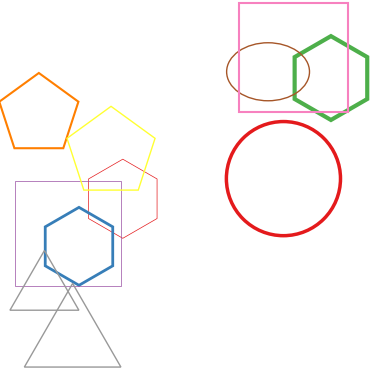[{"shape": "circle", "thickness": 2.5, "radius": 0.74, "center": [0.736, 0.536]}, {"shape": "hexagon", "thickness": 0.5, "radius": 0.51, "center": [0.319, 0.484]}, {"shape": "hexagon", "thickness": 2, "radius": 0.51, "center": [0.205, 0.36]}, {"shape": "hexagon", "thickness": 3, "radius": 0.54, "center": [0.86, 0.797]}, {"shape": "square", "thickness": 0.5, "radius": 0.68, "center": [0.177, 0.394]}, {"shape": "pentagon", "thickness": 1.5, "radius": 0.54, "center": [0.101, 0.702]}, {"shape": "pentagon", "thickness": 1, "radius": 0.6, "center": [0.288, 0.604]}, {"shape": "oval", "thickness": 1, "radius": 0.54, "center": [0.696, 0.814]}, {"shape": "square", "thickness": 1.5, "radius": 0.7, "center": [0.762, 0.851]}, {"shape": "triangle", "thickness": 1, "radius": 0.72, "center": [0.189, 0.119]}, {"shape": "triangle", "thickness": 1, "radius": 0.52, "center": [0.115, 0.246]}]